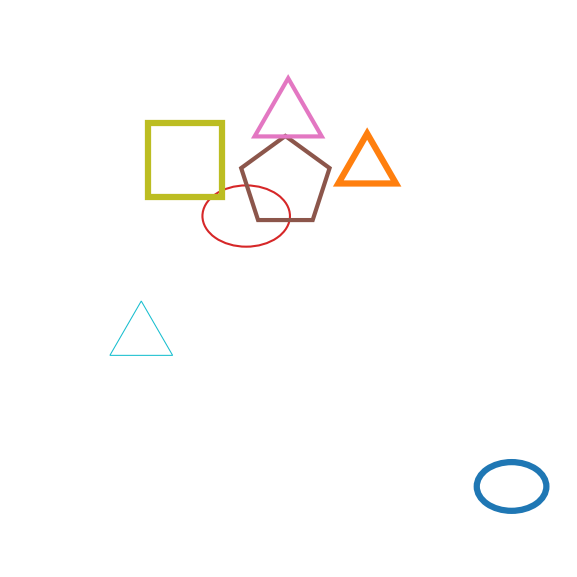[{"shape": "oval", "thickness": 3, "radius": 0.3, "center": [0.886, 0.157]}, {"shape": "triangle", "thickness": 3, "radius": 0.29, "center": [0.636, 0.71]}, {"shape": "oval", "thickness": 1, "radius": 0.38, "center": [0.426, 0.625]}, {"shape": "pentagon", "thickness": 2, "radius": 0.4, "center": [0.494, 0.683]}, {"shape": "triangle", "thickness": 2, "radius": 0.34, "center": [0.499, 0.796]}, {"shape": "square", "thickness": 3, "radius": 0.32, "center": [0.32, 0.722]}, {"shape": "triangle", "thickness": 0.5, "radius": 0.31, "center": [0.245, 0.415]}]